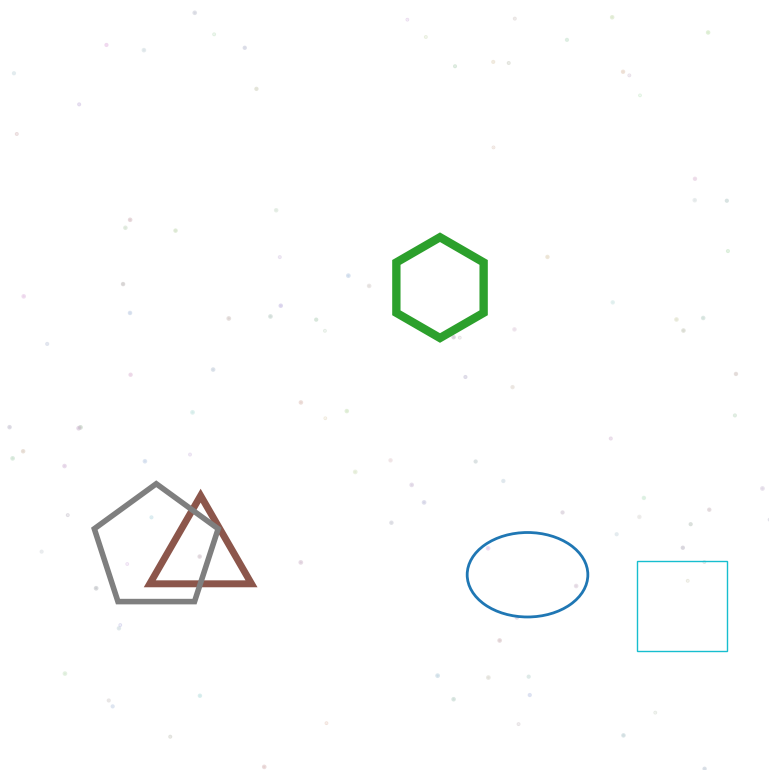[{"shape": "oval", "thickness": 1, "radius": 0.39, "center": [0.685, 0.254]}, {"shape": "hexagon", "thickness": 3, "radius": 0.33, "center": [0.571, 0.626]}, {"shape": "triangle", "thickness": 2.5, "radius": 0.38, "center": [0.261, 0.28]}, {"shape": "pentagon", "thickness": 2, "radius": 0.42, "center": [0.203, 0.287]}, {"shape": "square", "thickness": 0.5, "radius": 0.29, "center": [0.886, 0.213]}]